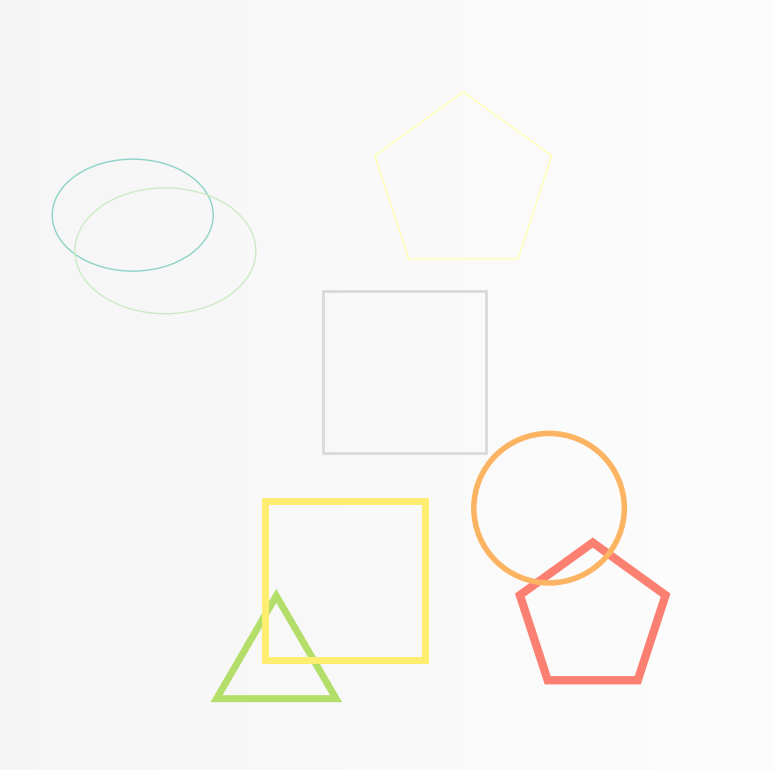[{"shape": "oval", "thickness": 0.5, "radius": 0.52, "center": [0.171, 0.721]}, {"shape": "pentagon", "thickness": 0.5, "radius": 0.6, "center": [0.598, 0.761]}, {"shape": "pentagon", "thickness": 3, "radius": 0.49, "center": [0.765, 0.197]}, {"shape": "circle", "thickness": 2, "radius": 0.49, "center": [0.708, 0.34]}, {"shape": "triangle", "thickness": 2.5, "radius": 0.45, "center": [0.357, 0.137]}, {"shape": "square", "thickness": 1, "radius": 0.53, "center": [0.522, 0.516]}, {"shape": "oval", "thickness": 0.5, "radius": 0.58, "center": [0.213, 0.674]}, {"shape": "square", "thickness": 2.5, "radius": 0.52, "center": [0.445, 0.246]}]